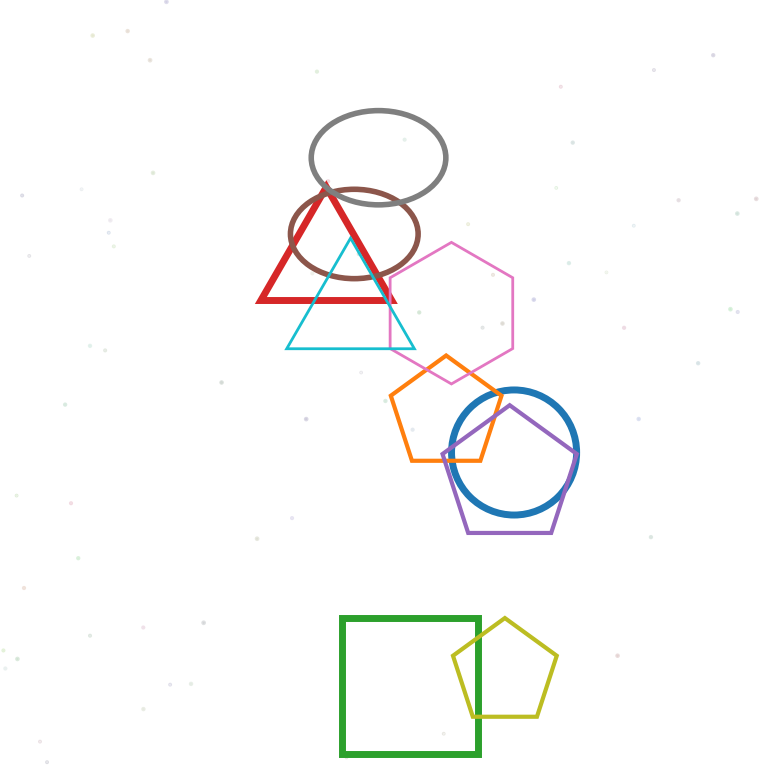[{"shape": "circle", "thickness": 2.5, "radius": 0.41, "center": [0.668, 0.412]}, {"shape": "pentagon", "thickness": 1.5, "radius": 0.38, "center": [0.579, 0.463]}, {"shape": "square", "thickness": 2.5, "radius": 0.44, "center": [0.533, 0.109]}, {"shape": "triangle", "thickness": 2.5, "radius": 0.49, "center": [0.424, 0.659]}, {"shape": "pentagon", "thickness": 1.5, "radius": 0.46, "center": [0.662, 0.382]}, {"shape": "oval", "thickness": 2, "radius": 0.41, "center": [0.46, 0.696]}, {"shape": "hexagon", "thickness": 1, "radius": 0.46, "center": [0.586, 0.593]}, {"shape": "oval", "thickness": 2, "radius": 0.44, "center": [0.492, 0.795]}, {"shape": "pentagon", "thickness": 1.5, "radius": 0.35, "center": [0.656, 0.126]}, {"shape": "triangle", "thickness": 1, "radius": 0.48, "center": [0.455, 0.595]}]